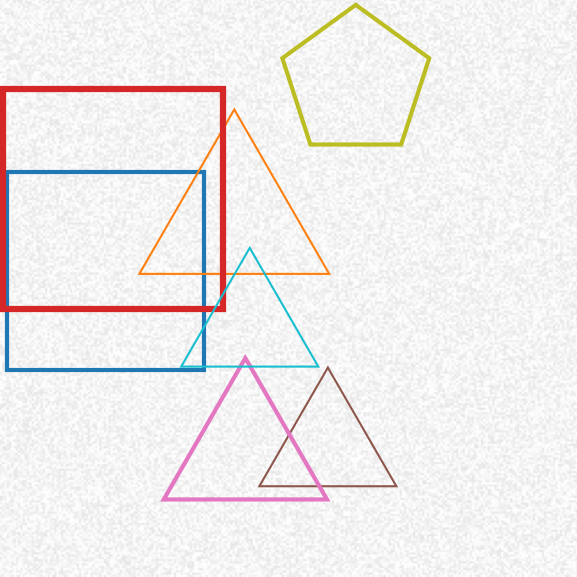[{"shape": "square", "thickness": 2, "radius": 0.85, "center": [0.183, 0.53]}, {"shape": "triangle", "thickness": 1, "radius": 0.95, "center": [0.406, 0.62]}, {"shape": "square", "thickness": 3, "radius": 0.95, "center": [0.196, 0.655]}, {"shape": "triangle", "thickness": 1, "radius": 0.68, "center": [0.568, 0.226]}, {"shape": "triangle", "thickness": 2, "radius": 0.82, "center": [0.425, 0.216]}, {"shape": "pentagon", "thickness": 2, "radius": 0.67, "center": [0.616, 0.857]}, {"shape": "triangle", "thickness": 1, "radius": 0.69, "center": [0.432, 0.433]}]